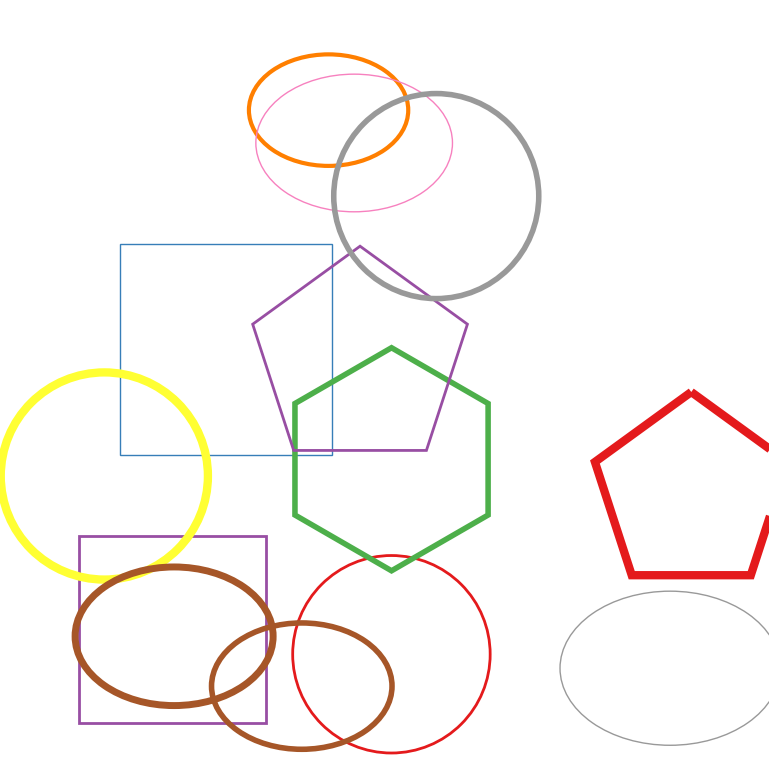[{"shape": "circle", "thickness": 1, "radius": 0.64, "center": [0.508, 0.15]}, {"shape": "pentagon", "thickness": 3, "radius": 0.66, "center": [0.898, 0.359]}, {"shape": "square", "thickness": 0.5, "radius": 0.69, "center": [0.294, 0.546]}, {"shape": "hexagon", "thickness": 2, "radius": 0.72, "center": [0.508, 0.404]}, {"shape": "pentagon", "thickness": 1, "radius": 0.73, "center": [0.468, 0.534]}, {"shape": "square", "thickness": 1, "radius": 0.61, "center": [0.224, 0.183]}, {"shape": "oval", "thickness": 1.5, "radius": 0.52, "center": [0.427, 0.857]}, {"shape": "circle", "thickness": 3, "radius": 0.67, "center": [0.136, 0.382]}, {"shape": "oval", "thickness": 2, "radius": 0.59, "center": [0.392, 0.109]}, {"shape": "oval", "thickness": 2.5, "radius": 0.64, "center": [0.226, 0.174]}, {"shape": "oval", "thickness": 0.5, "radius": 0.64, "center": [0.46, 0.814]}, {"shape": "oval", "thickness": 0.5, "radius": 0.71, "center": [0.87, 0.132]}, {"shape": "circle", "thickness": 2, "radius": 0.67, "center": [0.567, 0.745]}]